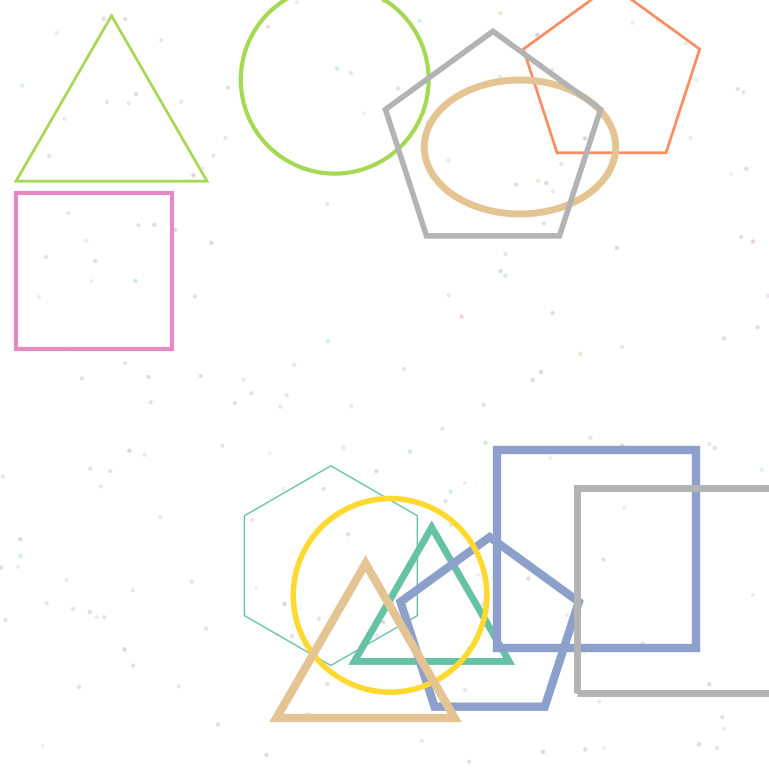[{"shape": "triangle", "thickness": 2.5, "radius": 0.58, "center": [0.561, 0.199]}, {"shape": "hexagon", "thickness": 0.5, "radius": 0.65, "center": [0.43, 0.265]}, {"shape": "pentagon", "thickness": 1, "radius": 0.6, "center": [0.794, 0.899]}, {"shape": "square", "thickness": 3, "radius": 0.64, "center": [0.775, 0.287]}, {"shape": "pentagon", "thickness": 3, "radius": 0.61, "center": [0.636, 0.181]}, {"shape": "square", "thickness": 1.5, "radius": 0.51, "center": [0.122, 0.648]}, {"shape": "triangle", "thickness": 1, "radius": 0.72, "center": [0.145, 0.836]}, {"shape": "circle", "thickness": 1.5, "radius": 0.61, "center": [0.435, 0.897]}, {"shape": "circle", "thickness": 2, "radius": 0.63, "center": [0.507, 0.227]}, {"shape": "oval", "thickness": 2.5, "radius": 0.62, "center": [0.675, 0.809]}, {"shape": "triangle", "thickness": 3, "radius": 0.67, "center": [0.475, 0.134]}, {"shape": "pentagon", "thickness": 2, "radius": 0.73, "center": [0.64, 0.813]}, {"shape": "square", "thickness": 2.5, "radius": 0.67, "center": [0.882, 0.233]}]